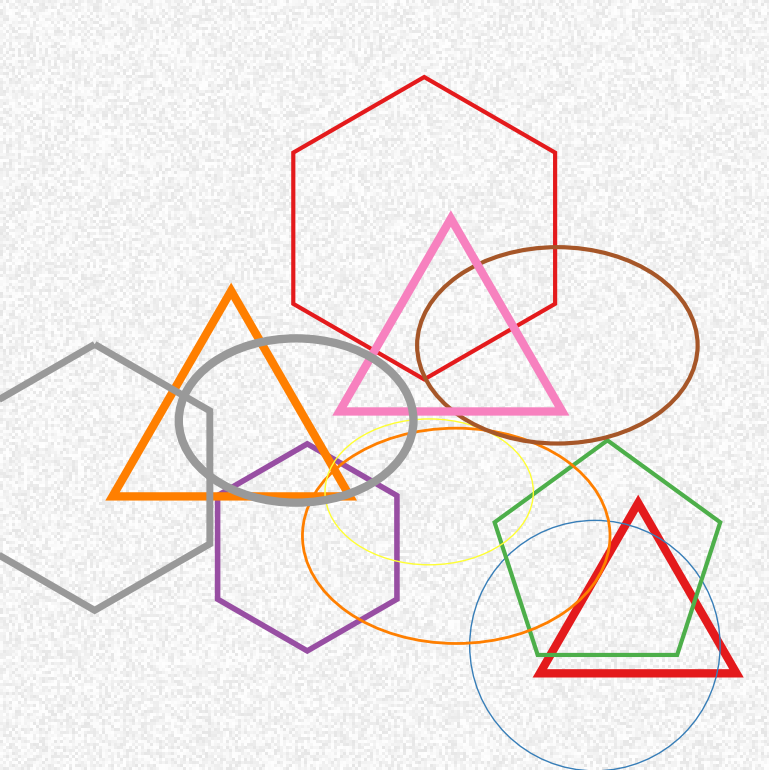[{"shape": "hexagon", "thickness": 1.5, "radius": 0.98, "center": [0.551, 0.704]}, {"shape": "triangle", "thickness": 3, "radius": 0.74, "center": [0.829, 0.199]}, {"shape": "circle", "thickness": 0.5, "radius": 0.81, "center": [0.773, 0.162]}, {"shape": "pentagon", "thickness": 1.5, "radius": 0.77, "center": [0.789, 0.274]}, {"shape": "hexagon", "thickness": 2, "radius": 0.67, "center": [0.399, 0.289]}, {"shape": "oval", "thickness": 1, "radius": 1.0, "center": [0.593, 0.304]}, {"shape": "triangle", "thickness": 3, "radius": 0.89, "center": [0.3, 0.444]}, {"shape": "oval", "thickness": 0.5, "radius": 0.68, "center": [0.557, 0.361]}, {"shape": "oval", "thickness": 1.5, "radius": 0.91, "center": [0.724, 0.551]}, {"shape": "triangle", "thickness": 3, "radius": 0.84, "center": [0.586, 0.549]}, {"shape": "oval", "thickness": 3, "radius": 0.76, "center": [0.385, 0.454]}, {"shape": "hexagon", "thickness": 2.5, "radius": 0.86, "center": [0.123, 0.38]}]